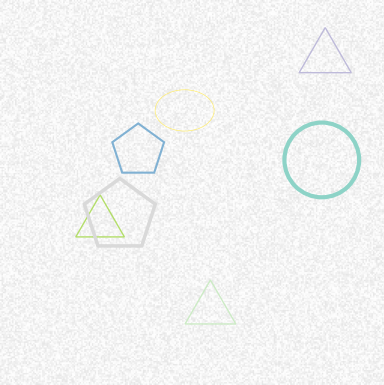[{"shape": "circle", "thickness": 3, "radius": 0.49, "center": [0.836, 0.585]}, {"shape": "triangle", "thickness": 1, "radius": 0.39, "center": [0.845, 0.85]}, {"shape": "pentagon", "thickness": 1.5, "radius": 0.35, "center": [0.359, 0.609]}, {"shape": "triangle", "thickness": 1, "radius": 0.36, "center": [0.26, 0.421]}, {"shape": "pentagon", "thickness": 2.5, "radius": 0.48, "center": [0.311, 0.44]}, {"shape": "triangle", "thickness": 1, "radius": 0.38, "center": [0.547, 0.197]}, {"shape": "oval", "thickness": 0.5, "radius": 0.38, "center": [0.48, 0.713]}]